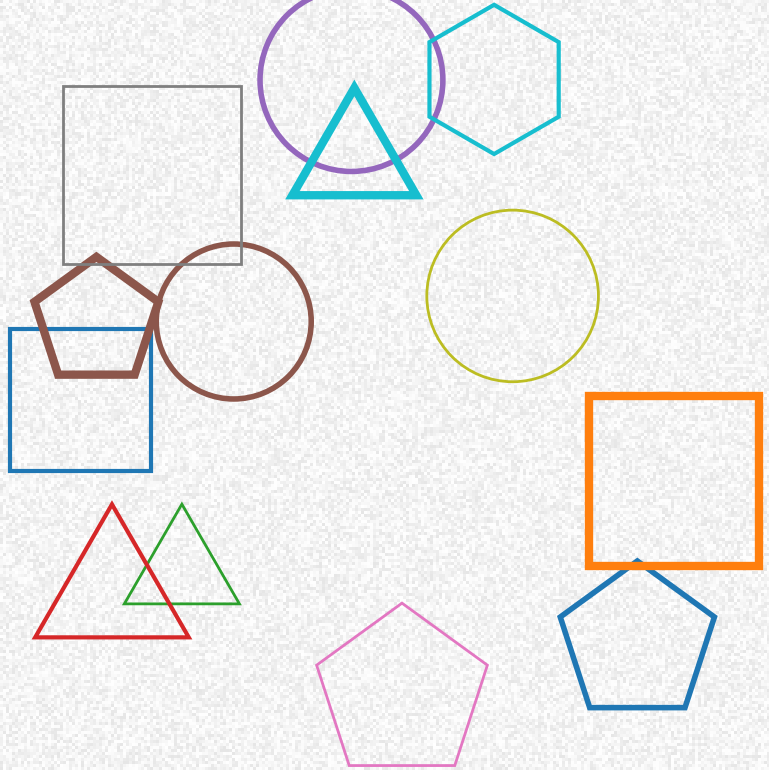[{"shape": "square", "thickness": 1.5, "radius": 0.46, "center": [0.105, 0.481]}, {"shape": "pentagon", "thickness": 2, "radius": 0.53, "center": [0.828, 0.166]}, {"shape": "square", "thickness": 3, "radius": 0.55, "center": [0.875, 0.375]}, {"shape": "triangle", "thickness": 1, "radius": 0.43, "center": [0.236, 0.259]}, {"shape": "triangle", "thickness": 1.5, "radius": 0.58, "center": [0.145, 0.23]}, {"shape": "circle", "thickness": 2, "radius": 0.59, "center": [0.456, 0.896]}, {"shape": "pentagon", "thickness": 3, "radius": 0.42, "center": [0.125, 0.582]}, {"shape": "circle", "thickness": 2, "radius": 0.5, "center": [0.304, 0.582]}, {"shape": "pentagon", "thickness": 1, "radius": 0.58, "center": [0.522, 0.1]}, {"shape": "square", "thickness": 1, "radius": 0.58, "center": [0.198, 0.773]}, {"shape": "circle", "thickness": 1, "radius": 0.56, "center": [0.666, 0.616]}, {"shape": "hexagon", "thickness": 1.5, "radius": 0.48, "center": [0.642, 0.897]}, {"shape": "triangle", "thickness": 3, "radius": 0.46, "center": [0.46, 0.793]}]